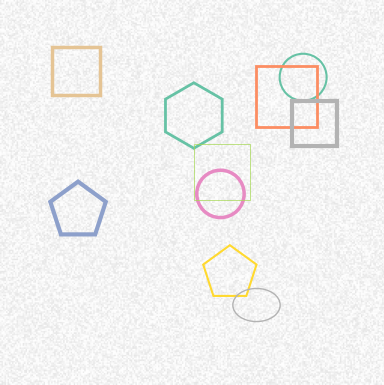[{"shape": "hexagon", "thickness": 2, "radius": 0.43, "center": [0.503, 0.7]}, {"shape": "circle", "thickness": 1.5, "radius": 0.31, "center": [0.787, 0.799]}, {"shape": "square", "thickness": 2, "radius": 0.39, "center": [0.745, 0.749]}, {"shape": "pentagon", "thickness": 3, "radius": 0.38, "center": [0.203, 0.452]}, {"shape": "circle", "thickness": 2.5, "radius": 0.31, "center": [0.573, 0.496]}, {"shape": "square", "thickness": 0.5, "radius": 0.36, "center": [0.577, 0.554]}, {"shape": "pentagon", "thickness": 1.5, "radius": 0.36, "center": [0.597, 0.29]}, {"shape": "square", "thickness": 2.5, "radius": 0.32, "center": [0.197, 0.816]}, {"shape": "oval", "thickness": 1, "radius": 0.31, "center": [0.666, 0.208]}, {"shape": "square", "thickness": 3, "radius": 0.3, "center": [0.817, 0.679]}]